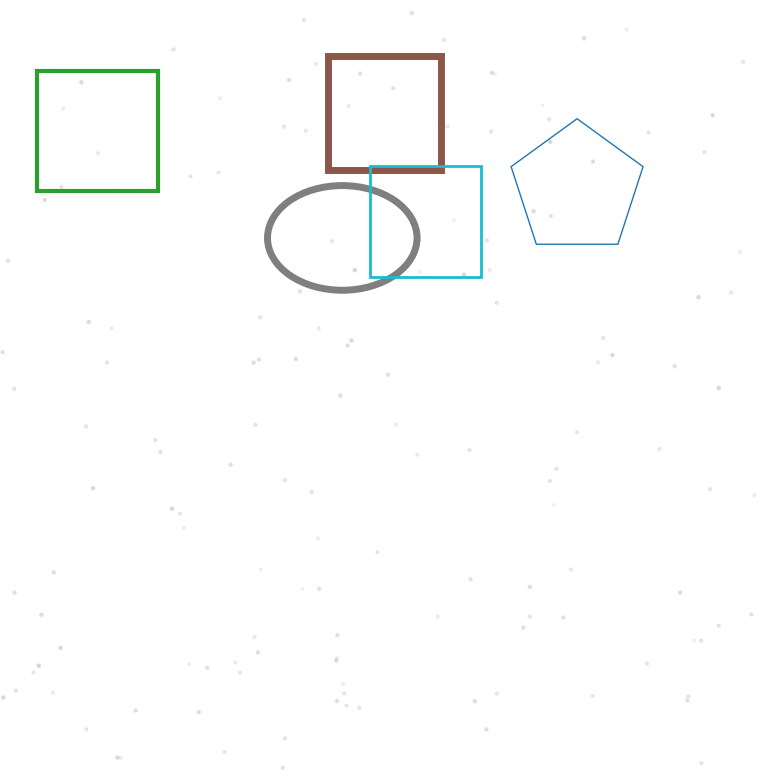[{"shape": "pentagon", "thickness": 0.5, "radius": 0.45, "center": [0.749, 0.756]}, {"shape": "square", "thickness": 1.5, "radius": 0.39, "center": [0.126, 0.83]}, {"shape": "square", "thickness": 2.5, "radius": 0.37, "center": [0.499, 0.853]}, {"shape": "oval", "thickness": 2.5, "radius": 0.49, "center": [0.445, 0.691]}, {"shape": "square", "thickness": 1, "radius": 0.36, "center": [0.552, 0.712]}]